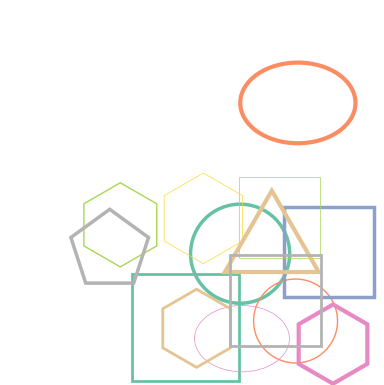[{"shape": "circle", "thickness": 2.5, "radius": 0.64, "center": [0.624, 0.341]}, {"shape": "square", "thickness": 2, "radius": 0.7, "center": [0.483, 0.149]}, {"shape": "circle", "thickness": 1, "radius": 0.55, "center": [0.768, 0.166]}, {"shape": "oval", "thickness": 3, "radius": 0.75, "center": [0.774, 0.733]}, {"shape": "square", "thickness": 2.5, "radius": 0.58, "center": [0.855, 0.346]}, {"shape": "oval", "thickness": 0.5, "radius": 0.62, "center": [0.629, 0.12]}, {"shape": "hexagon", "thickness": 3, "radius": 0.51, "center": [0.865, 0.106]}, {"shape": "hexagon", "thickness": 1, "radius": 0.55, "center": [0.312, 0.416]}, {"shape": "square", "thickness": 0.5, "radius": 0.52, "center": [0.726, 0.436]}, {"shape": "hexagon", "thickness": 0.5, "radius": 0.59, "center": [0.528, 0.433]}, {"shape": "hexagon", "thickness": 2, "radius": 0.51, "center": [0.511, 0.147]}, {"shape": "triangle", "thickness": 3, "radius": 0.7, "center": [0.706, 0.364]}, {"shape": "square", "thickness": 2, "radius": 0.59, "center": [0.716, 0.22]}, {"shape": "pentagon", "thickness": 2.5, "radius": 0.53, "center": [0.285, 0.35]}]